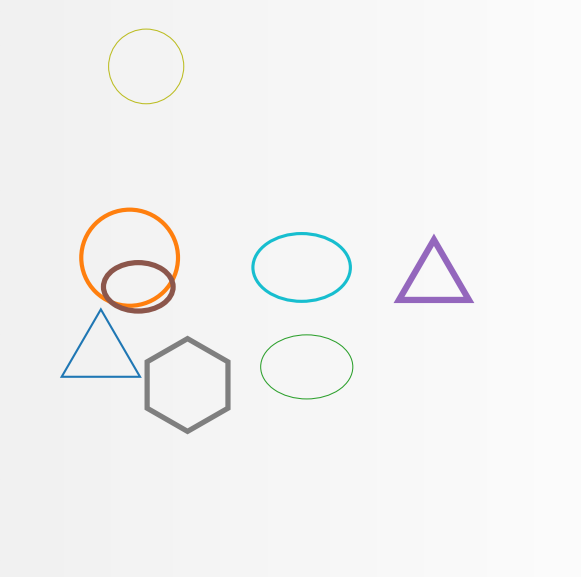[{"shape": "triangle", "thickness": 1, "radius": 0.39, "center": [0.174, 0.386]}, {"shape": "circle", "thickness": 2, "radius": 0.42, "center": [0.223, 0.553]}, {"shape": "oval", "thickness": 0.5, "radius": 0.4, "center": [0.528, 0.364]}, {"shape": "triangle", "thickness": 3, "radius": 0.35, "center": [0.747, 0.514]}, {"shape": "oval", "thickness": 2.5, "radius": 0.3, "center": [0.238, 0.502]}, {"shape": "hexagon", "thickness": 2.5, "radius": 0.4, "center": [0.323, 0.332]}, {"shape": "circle", "thickness": 0.5, "radius": 0.32, "center": [0.251, 0.884]}, {"shape": "oval", "thickness": 1.5, "radius": 0.42, "center": [0.519, 0.536]}]